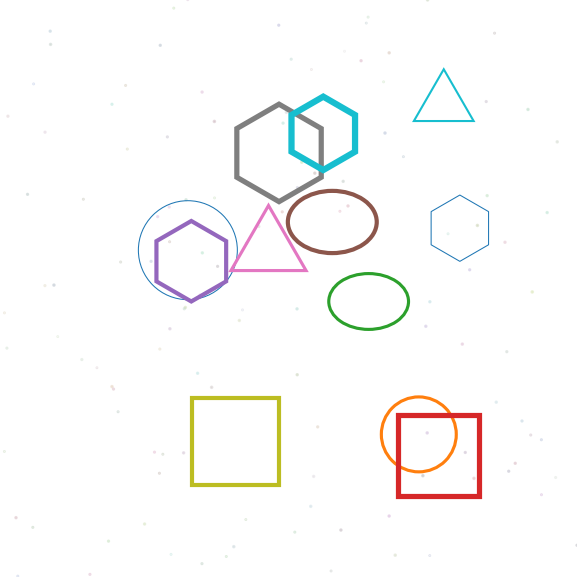[{"shape": "hexagon", "thickness": 0.5, "radius": 0.29, "center": [0.796, 0.604]}, {"shape": "circle", "thickness": 0.5, "radius": 0.43, "center": [0.325, 0.566]}, {"shape": "circle", "thickness": 1.5, "radius": 0.32, "center": [0.725, 0.247]}, {"shape": "oval", "thickness": 1.5, "radius": 0.35, "center": [0.638, 0.477]}, {"shape": "square", "thickness": 2.5, "radius": 0.35, "center": [0.759, 0.21]}, {"shape": "hexagon", "thickness": 2, "radius": 0.35, "center": [0.331, 0.547]}, {"shape": "oval", "thickness": 2, "radius": 0.38, "center": [0.575, 0.615]}, {"shape": "triangle", "thickness": 1.5, "radius": 0.38, "center": [0.465, 0.568]}, {"shape": "hexagon", "thickness": 2.5, "radius": 0.42, "center": [0.483, 0.734]}, {"shape": "square", "thickness": 2, "radius": 0.38, "center": [0.408, 0.235]}, {"shape": "triangle", "thickness": 1, "radius": 0.3, "center": [0.768, 0.819]}, {"shape": "hexagon", "thickness": 3, "radius": 0.32, "center": [0.56, 0.768]}]